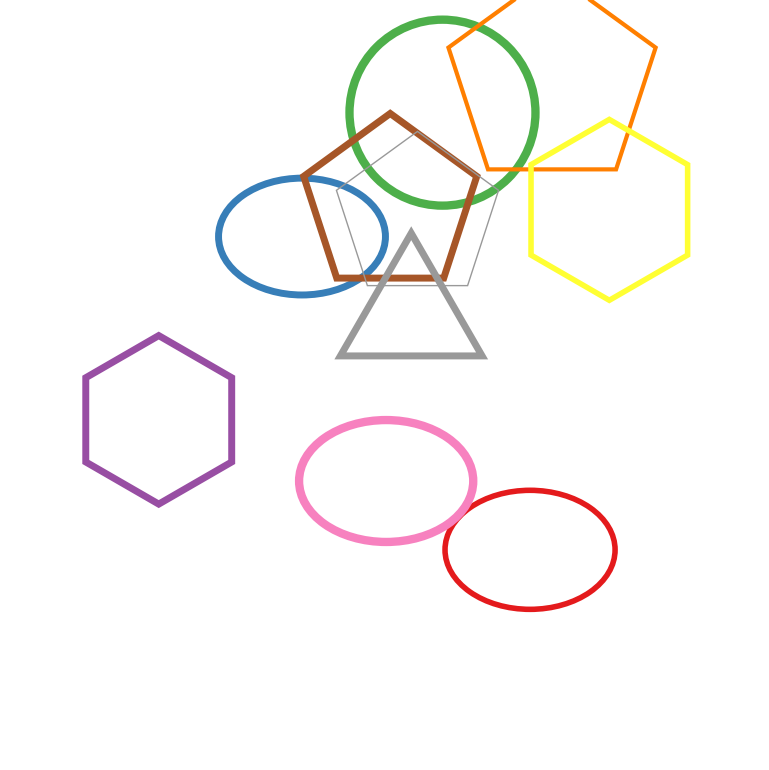[{"shape": "oval", "thickness": 2, "radius": 0.55, "center": [0.688, 0.286]}, {"shape": "oval", "thickness": 2.5, "radius": 0.54, "center": [0.392, 0.693]}, {"shape": "circle", "thickness": 3, "radius": 0.6, "center": [0.575, 0.854]}, {"shape": "hexagon", "thickness": 2.5, "radius": 0.55, "center": [0.206, 0.455]}, {"shape": "pentagon", "thickness": 1.5, "radius": 0.71, "center": [0.717, 0.894]}, {"shape": "hexagon", "thickness": 2, "radius": 0.59, "center": [0.791, 0.727]}, {"shape": "pentagon", "thickness": 2.5, "radius": 0.59, "center": [0.507, 0.734]}, {"shape": "oval", "thickness": 3, "radius": 0.57, "center": [0.502, 0.375]}, {"shape": "triangle", "thickness": 2.5, "radius": 0.53, "center": [0.534, 0.591]}, {"shape": "pentagon", "thickness": 0.5, "radius": 0.55, "center": [0.542, 0.719]}]